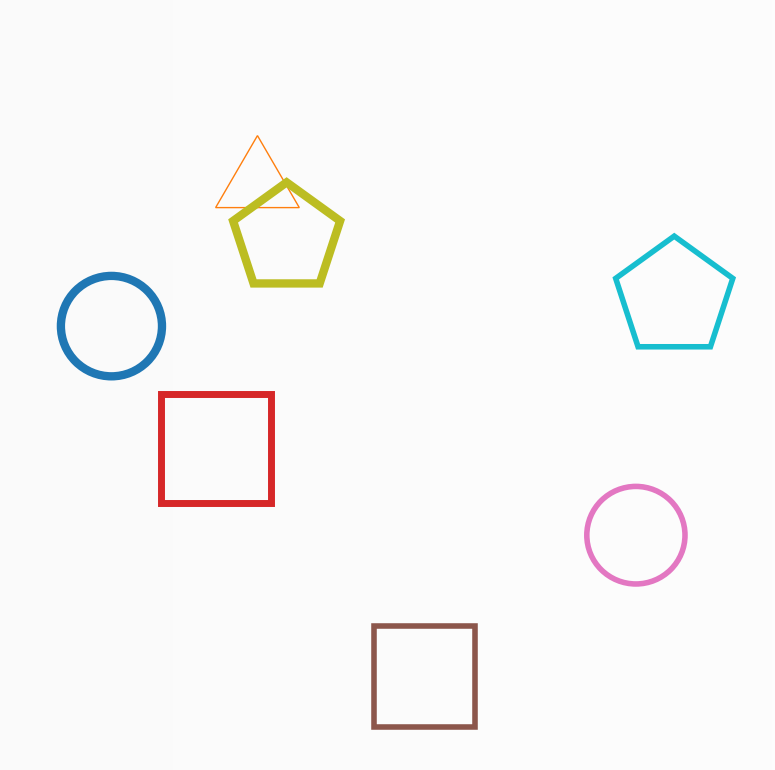[{"shape": "circle", "thickness": 3, "radius": 0.33, "center": [0.144, 0.576]}, {"shape": "triangle", "thickness": 0.5, "radius": 0.31, "center": [0.332, 0.762]}, {"shape": "square", "thickness": 2.5, "radius": 0.36, "center": [0.279, 0.417]}, {"shape": "square", "thickness": 2, "radius": 0.33, "center": [0.548, 0.122]}, {"shape": "circle", "thickness": 2, "radius": 0.32, "center": [0.821, 0.305]}, {"shape": "pentagon", "thickness": 3, "radius": 0.36, "center": [0.37, 0.691]}, {"shape": "pentagon", "thickness": 2, "radius": 0.4, "center": [0.87, 0.614]}]